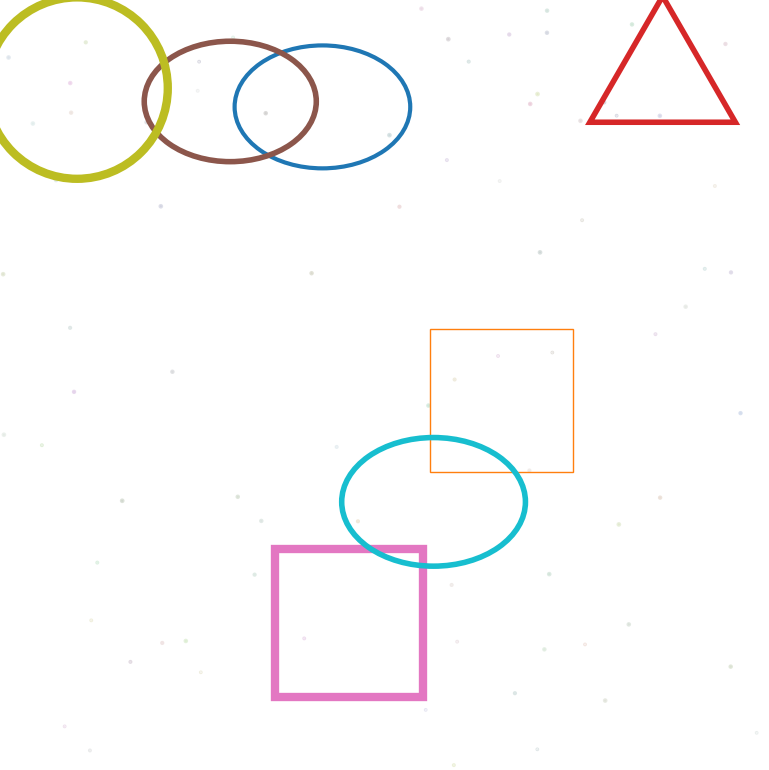[{"shape": "oval", "thickness": 1.5, "radius": 0.57, "center": [0.419, 0.861]}, {"shape": "square", "thickness": 0.5, "radius": 0.46, "center": [0.651, 0.48]}, {"shape": "triangle", "thickness": 2, "radius": 0.55, "center": [0.861, 0.896]}, {"shape": "oval", "thickness": 2, "radius": 0.56, "center": [0.299, 0.868]}, {"shape": "square", "thickness": 3, "radius": 0.48, "center": [0.453, 0.191]}, {"shape": "circle", "thickness": 3, "radius": 0.59, "center": [0.1, 0.886]}, {"shape": "oval", "thickness": 2, "radius": 0.6, "center": [0.563, 0.348]}]